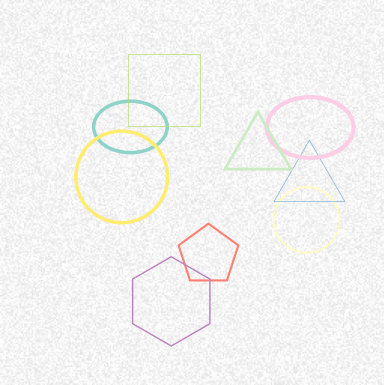[{"shape": "oval", "thickness": 2.5, "radius": 0.48, "center": [0.339, 0.67]}, {"shape": "circle", "thickness": 1, "radius": 0.43, "center": [0.797, 0.429]}, {"shape": "pentagon", "thickness": 1.5, "radius": 0.41, "center": [0.541, 0.338]}, {"shape": "triangle", "thickness": 0.5, "radius": 0.53, "center": [0.804, 0.529]}, {"shape": "square", "thickness": 0.5, "radius": 0.47, "center": [0.426, 0.767]}, {"shape": "oval", "thickness": 3, "radius": 0.56, "center": [0.806, 0.669]}, {"shape": "hexagon", "thickness": 1, "radius": 0.58, "center": [0.445, 0.217]}, {"shape": "triangle", "thickness": 2, "radius": 0.5, "center": [0.67, 0.61]}, {"shape": "circle", "thickness": 2.5, "radius": 0.59, "center": [0.316, 0.541]}]